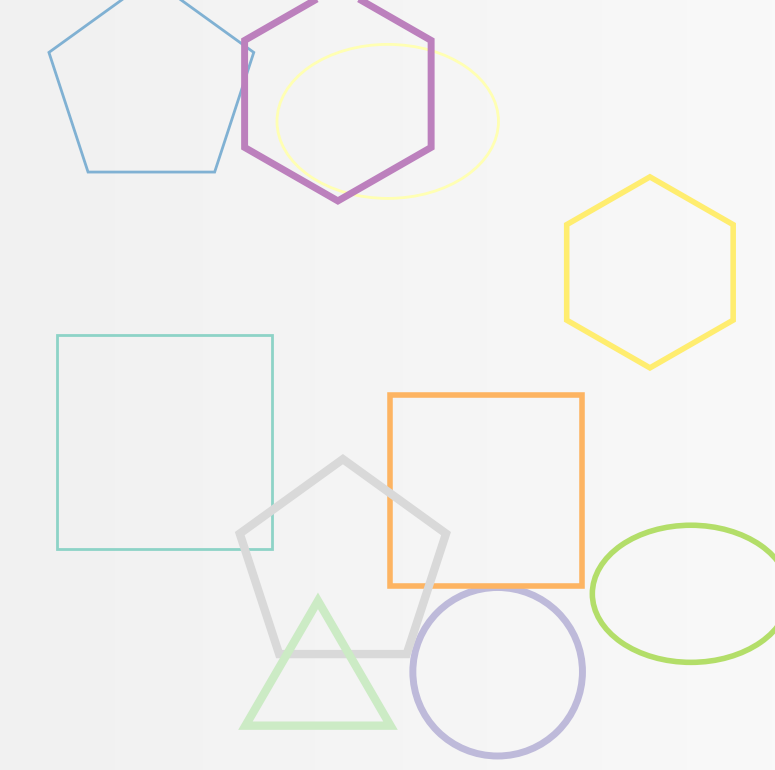[{"shape": "square", "thickness": 1, "radius": 0.69, "center": [0.212, 0.426]}, {"shape": "oval", "thickness": 1, "radius": 0.71, "center": [0.5, 0.842]}, {"shape": "circle", "thickness": 2.5, "radius": 0.55, "center": [0.642, 0.128]}, {"shape": "pentagon", "thickness": 1, "radius": 0.69, "center": [0.195, 0.889]}, {"shape": "square", "thickness": 2, "radius": 0.62, "center": [0.627, 0.363]}, {"shape": "oval", "thickness": 2, "radius": 0.64, "center": [0.892, 0.229]}, {"shape": "pentagon", "thickness": 3, "radius": 0.7, "center": [0.442, 0.264]}, {"shape": "hexagon", "thickness": 2.5, "radius": 0.69, "center": [0.436, 0.878]}, {"shape": "triangle", "thickness": 3, "radius": 0.54, "center": [0.41, 0.112]}, {"shape": "hexagon", "thickness": 2, "radius": 0.62, "center": [0.839, 0.646]}]